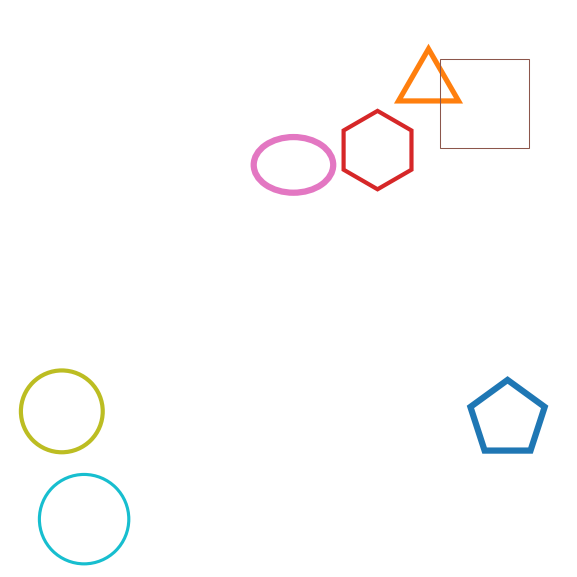[{"shape": "pentagon", "thickness": 3, "radius": 0.34, "center": [0.879, 0.274]}, {"shape": "triangle", "thickness": 2.5, "radius": 0.3, "center": [0.742, 0.854]}, {"shape": "hexagon", "thickness": 2, "radius": 0.34, "center": [0.654, 0.739]}, {"shape": "square", "thickness": 0.5, "radius": 0.38, "center": [0.839, 0.82]}, {"shape": "oval", "thickness": 3, "radius": 0.34, "center": [0.508, 0.714]}, {"shape": "circle", "thickness": 2, "radius": 0.35, "center": [0.107, 0.287]}, {"shape": "circle", "thickness": 1.5, "radius": 0.39, "center": [0.146, 0.1]}]